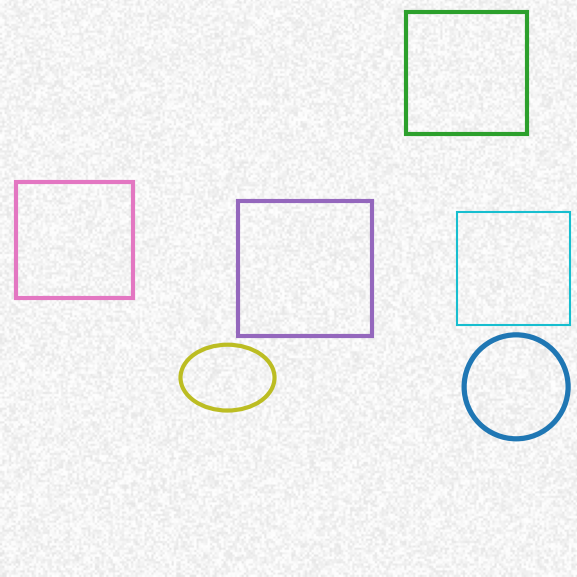[{"shape": "circle", "thickness": 2.5, "radius": 0.45, "center": [0.894, 0.329]}, {"shape": "square", "thickness": 2, "radius": 0.53, "center": [0.808, 0.873]}, {"shape": "square", "thickness": 2, "radius": 0.58, "center": [0.528, 0.534]}, {"shape": "square", "thickness": 2, "radius": 0.5, "center": [0.129, 0.584]}, {"shape": "oval", "thickness": 2, "radius": 0.41, "center": [0.394, 0.345]}, {"shape": "square", "thickness": 1, "radius": 0.49, "center": [0.889, 0.534]}]